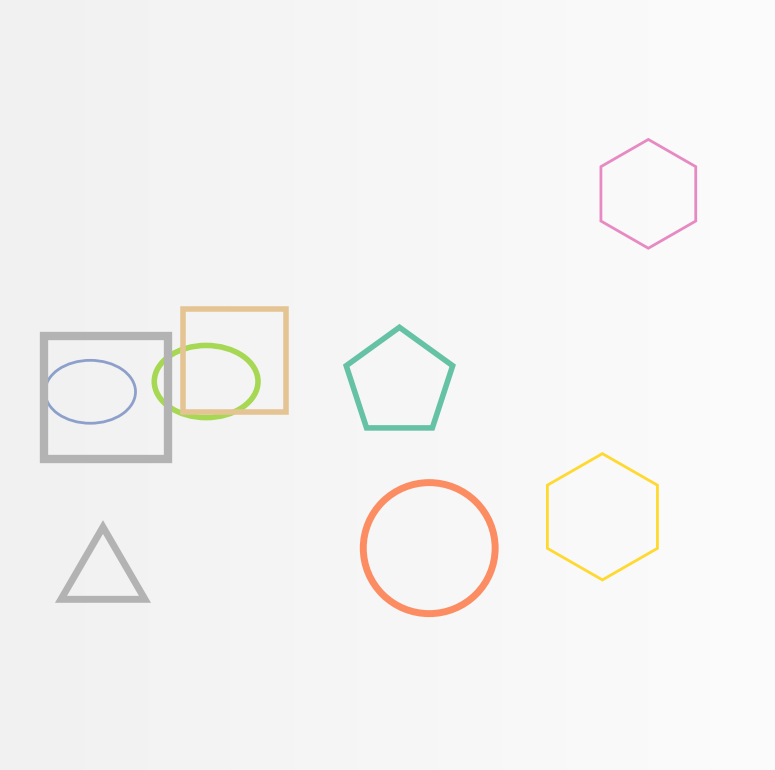[{"shape": "pentagon", "thickness": 2, "radius": 0.36, "center": [0.515, 0.503]}, {"shape": "circle", "thickness": 2.5, "radius": 0.43, "center": [0.554, 0.288]}, {"shape": "oval", "thickness": 1, "radius": 0.29, "center": [0.116, 0.491]}, {"shape": "hexagon", "thickness": 1, "radius": 0.35, "center": [0.837, 0.748]}, {"shape": "oval", "thickness": 2, "radius": 0.33, "center": [0.266, 0.505]}, {"shape": "hexagon", "thickness": 1, "radius": 0.41, "center": [0.777, 0.329]}, {"shape": "square", "thickness": 2, "radius": 0.33, "center": [0.302, 0.532]}, {"shape": "square", "thickness": 3, "radius": 0.4, "center": [0.137, 0.483]}, {"shape": "triangle", "thickness": 2.5, "radius": 0.31, "center": [0.133, 0.253]}]